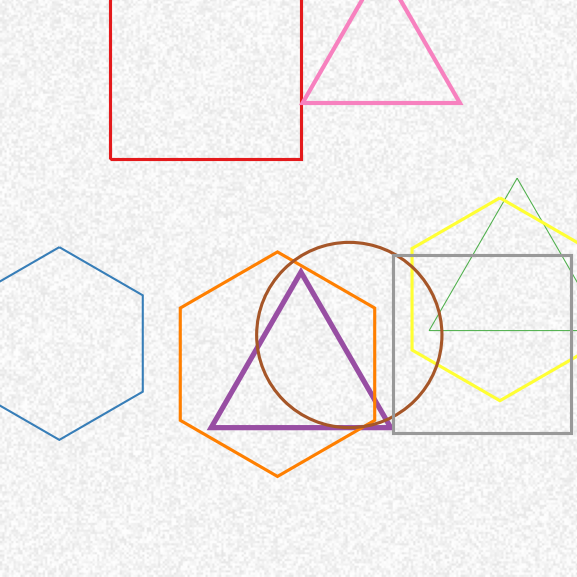[{"shape": "square", "thickness": 1.5, "radius": 0.83, "center": [0.356, 0.888]}, {"shape": "hexagon", "thickness": 1, "radius": 0.83, "center": [0.103, 0.404]}, {"shape": "triangle", "thickness": 0.5, "radius": 0.88, "center": [0.895, 0.515]}, {"shape": "triangle", "thickness": 2.5, "radius": 0.9, "center": [0.521, 0.348]}, {"shape": "hexagon", "thickness": 1.5, "radius": 0.97, "center": [0.48, 0.369]}, {"shape": "hexagon", "thickness": 1.5, "radius": 0.88, "center": [0.866, 0.481]}, {"shape": "circle", "thickness": 1.5, "radius": 0.8, "center": [0.605, 0.419]}, {"shape": "triangle", "thickness": 2, "radius": 0.79, "center": [0.66, 0.899]}, {"shape": "square", "thickness": 1.5, "radius": 0.77, "center": [0.834, 0.403]}]